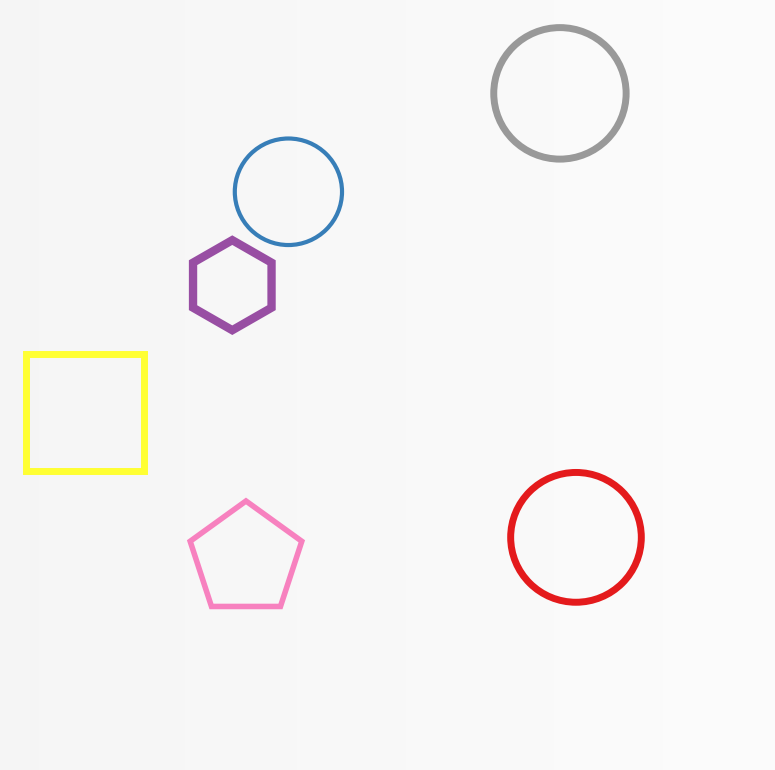[{"shape": "circle", "thickness": 2.5, "radius": 0.42, "center": [0.743, 0.302]}, {"shape": "circle", "thickness": 1.5, "radius": 0.35, "center": [0.372, 0.751]}, {"shape": "hexagon", "thickness": 3, "radius": 0.29, "center": [0.3, 0.63]}, {"shape": "square", "thickness": 2.5, "radius": 0.38, "center": [0.11, 0.464]}, {"shape": "pentagon", "thickness": 2, "radius": 0.38, "center": [0.317, 0.274]}, {"shape": "circle", "thickness": 2.5, "radius": 0.43, "center": [0.723, 0.879]}]